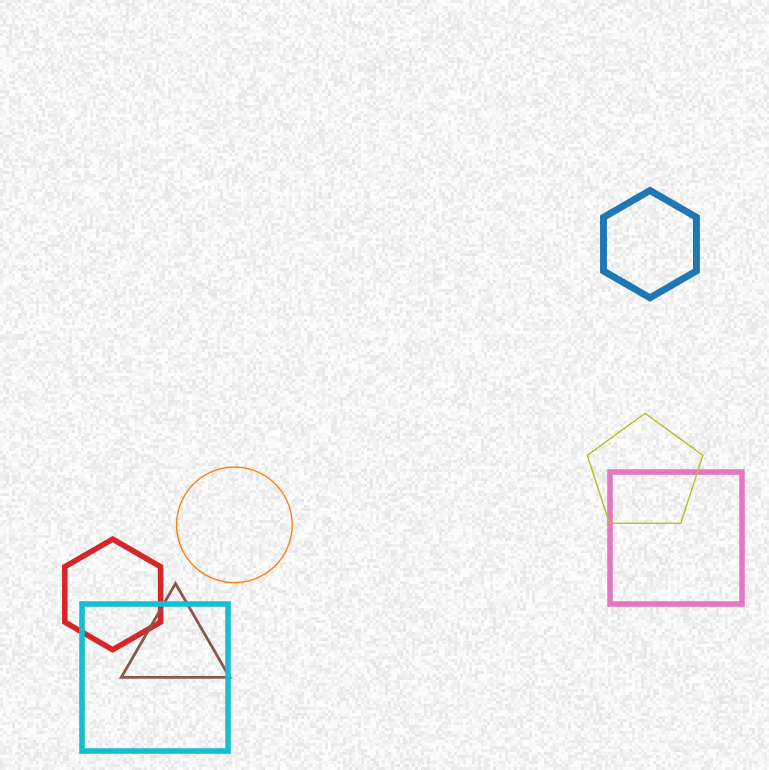[{"shape": "hexagon", "thickness": 2.5, "radius": 0.35, "center": [0.844, 0.683]}, {"shape": "circle", "thickness": 0.5, "radius": 0.38, "center": [0.304, 0.318]}, {"shape": "hexagon", "thickness": 2, "radius": 0.36, "center": [0.146, 0.228]}, {"shape": "triangle", "thickness": 1, "radius": 0.41, "center": [0.228, 0.161]}, {"shape": "square", "thickness": 2, "radius": 0.43, "center": [0.878, 0.301]}, {"shape": "pentagon", "thickness": 0.5, "radius": 0.39, "center": [0.838, 0.384]}, {"shape": "square", "thickness": 2, "radius": 0.48, "center": [0.201, 0.12]}]